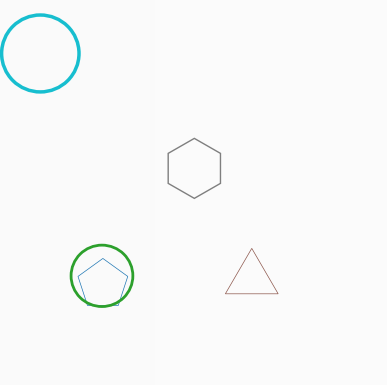[{"shape": "pentagon", "thickness": 0.5, "radius": 0.34, "center": [0.265, 0.261]}, {"shape": "circle", "thickness": 2, "radius": 0.4, "center": [0.263, 0.284]}, {"shape": "triangle", "thickness": 0.5, "radius": 0.39, "center": [0.65, 0.276]}, {"shape": "hexagon", "thickness": 1, "radius": 0.39, "center": [0.501, 0.563]}, {"shape": "circle", "thickness": 2.5, "radius": 0.5, "center": [0.104, 0.861]}]